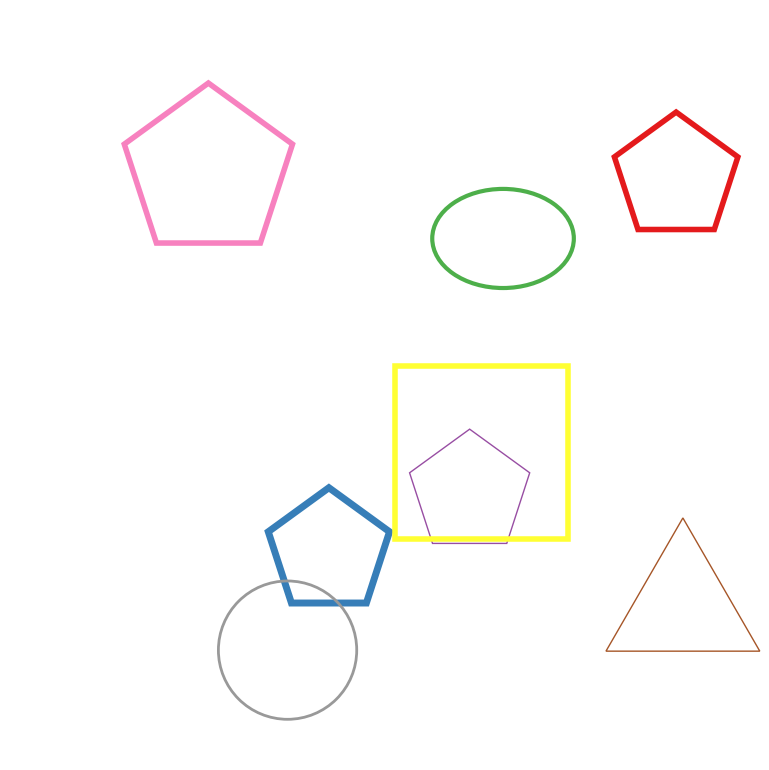[{"shape": "pentagon", "thickness": 2, "radius": 0.42, "center": [0.878, 0.77]}, {"shape": "pentagon", "thickness": 2.5, "radius": 0.41, "center": [0.427, 0.284]}, {"shape": "oval", "thickness": 1.5, "radius": 0.46, "center": [0.653, 0.69]}, {"shape": "pentagon", "thickness": 0.5, "radius": 0.41, "center": [0.61, 0.361]}, {"shape": "square", "thickness": 2, "radius": 0.56, "center": [0.626, 0.413]}, {"shape": "triangle", "thickness": 0.5, "radius": 0.58, "center": [0.887, 0.212]}, {"shape": "pentagon", "thickness": 2, "radius": 0.57, "center": [0.271, 0.777]}, {"shape": "circle", "thickness": 1, "radius": 0.45, "center": [0.373, 0.156]}]